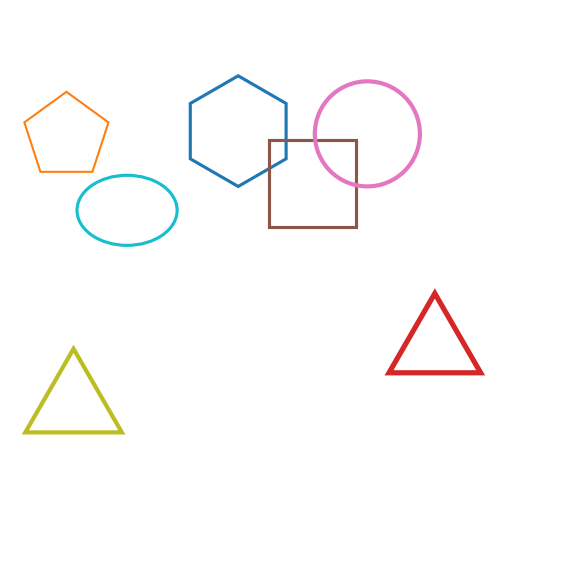[{"shape": "hexagon", "thickness": 1.5, "radius": 0.48, "center": [0.412, 0.772]}, {"shape": "pentagon", "thickness": 1, "radius": 0.38, "center": [0.115, 0.764]}, {"shape": "triangle", "thickness": 2.5, "radius": 0.46, "center": [0.753, 0.399]}, {"shape": "square", "thickness": 1.5, "radius": 0.38, "center": [0.541, 0.681]}, {"shape": "circle", "thickness": 2, "radius": 0.45, "center": [0.636, 0.767]}, {"shape": "triangle", "thickness": 2, "radius": 0.48, "center": [0.127, 0.299]}, {"shape": "oval", "thickness": 1.5, "radius": 0.43, "center": [0.22, 0.635]}]